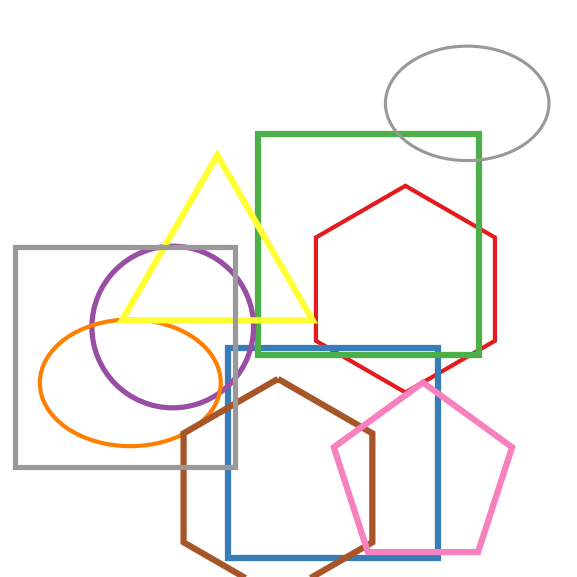[{"shape": "hexagon", "thickness": 2, "radius": 0.89, "center": [0.702, 0.498]}, {"shape": "square", "thickness": 3, "radius": 0.91, "center": [0.577, 0.215]}, {"shape": "square", "thickness": 3, "radius": 0.96, "center": [0.638, 0.576]}, {"shape": "circle", "thickness": 2.5, "radius": 0.7, "center": [0.299, 0.433]}, {"shape": "oval", "thickness": 2, "radius": 0.78, "center": [0.226, 0.336]}, {"shape": "triangle", "thickness": 3, "radius": 0.95, "center": [0.376, 0.54]}, {"shape": "hexagon", "thickness": 3, "radius": 0.94, "center": [0.481, 0.154]}, {"shape": "pentagon", "thickness": 3, "radius": 0.81, "center": [0.732, 0.174]}, {"shape": "square", "thickness": 2.5, "radius": 0.95, "center": [0.217, 0.381]}, {"shape": "oval", "thickness": 1.5, "radius": 0.71, "center": [0.809, 0.82]}]